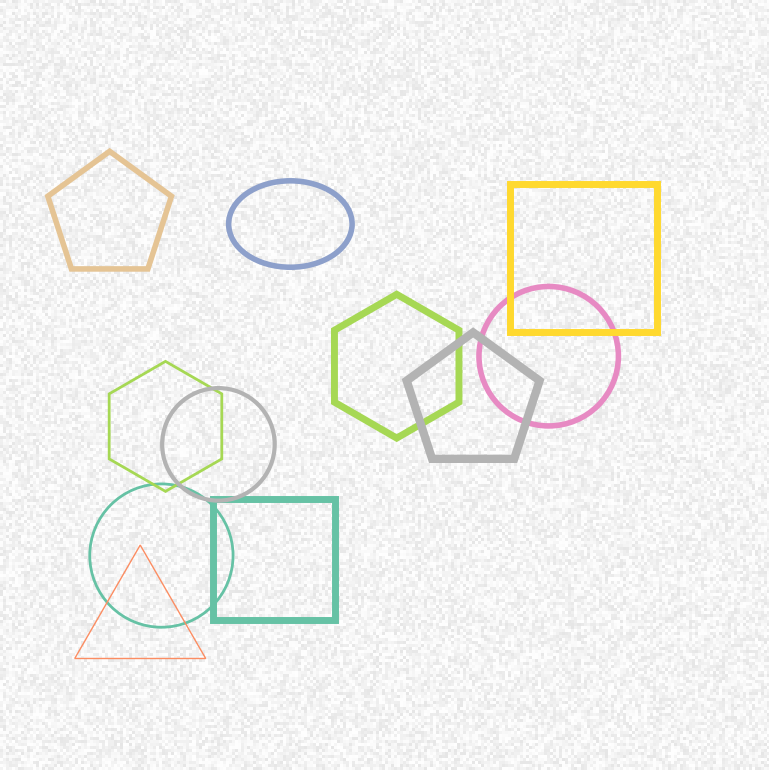[{"shape": "square", "thickness": 2.5, "radius": 0.39, "center": [0.356, 0.274]}, {"shape": "circle", "thickness": 1, "radius": 0.47, "center": [0.21, 0.278]}, {"shape": "triangle", "thickness": 0.5, "radius": 0.49, "center": [0.182, 0.194]}, {"shape": "oval", "thickness": 2, "radius": 0.4, "center": [0.377, 0.709]}, {"shape": "circle", "thickness": 2, "radius": 0.45, "center": [0.713, 0.537]}, {"shape": "hexagon", "thickness": 1, "radius": 0.42, "center": [0.215, 0.446]}, {"shape": "hexagon", "thickness": 2.5, "radius": 0.47, "center": [0.515, 0.524]}, {"shape": "square", "thickness": 2.5, "radius": 0.48, "center": [0.758, 0.665]}, {"shape": "pentagon", "thickness": 2, "radius": 0.42, "center": [0.142, 0.719]}, {"shape": "pentagon", "thickness": 3, "radius": 0.45, "center": [0.614, 0.478]}, {"shape": "circle", "thickness": 1.5, "radius": 0.37, "center": [0.284, 0.423]}]